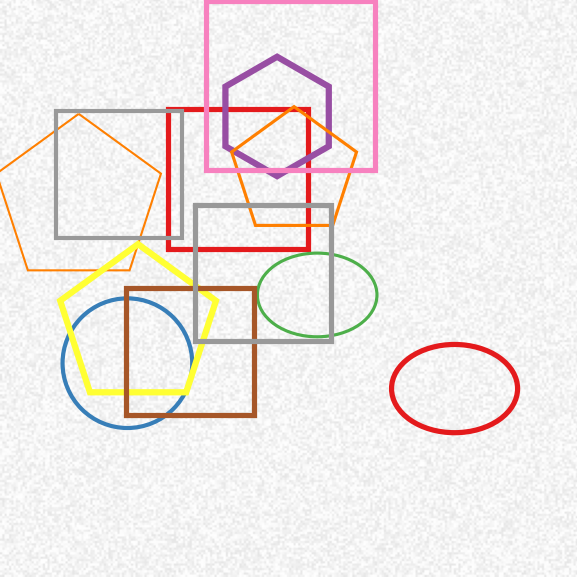[{"shape": "square", "thickness": 2.5, "radius": 0.6, "center": [0.413, 0.689]}, {"shape": "oval", "thickness": 2.5, "radius": 0.55, "center": [0.787, 0.326]}, {"shape": "circle", "thickness": 2, "radius": 0.56, "center": [0.221, 0.37]}, {"shape": "oval", "thickness": 1.5, "radius": 0.52, "center": [0.549, 0.488]}, {"shape": "hexagon", "thickness": 3, "radius": 0.52, "center": [0.48, 0.798]}, {"shape": "pentagon", "thickness": 1, "radius": 0.75, "center": [0.136, 0.652]}, {"shape": "pentagon", "thickness": 1.5, "radius": 0.57, "center": [0.509, 0.701]}, {"shape": "pentagon", "thickness": 3, "radius": 0.71, "center": [0.239, 0.435]}, {"shape": "square", "thickness": 2.5, "radius": 0.55, "center": [0.329, 0.39]}, {"shape": "square", "thickness": 2.5, "radius": 0.73, "center": [0.502, 0.851]}, {"shape": "square", "thickness": 2.5, "radius": 0.59, "center": [0.456, 0.526]}, {"shape": "square", "thickness": 2, "radius": 0.55, "center": [0.206, 0.697]}]